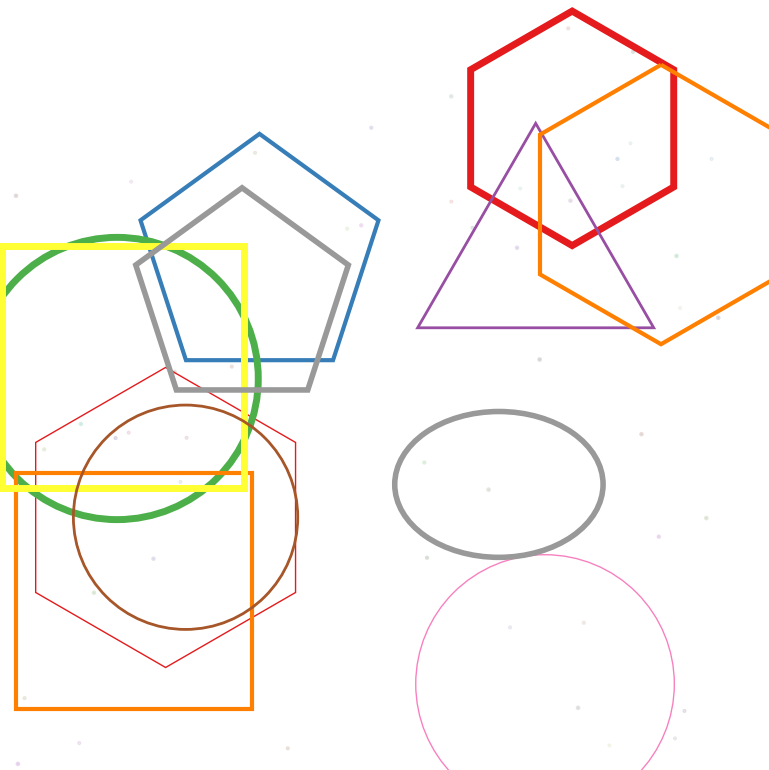[{"shape": "hexagon", "thickness": 2.5, "radius": 0.76, "center": [0.743, 0.833]}, {"shape": "hexagon", "thickness": 0.5, "radius": 0.97, "center": [0.215, 0.328]}, {"shape": "pentagon", "thickness": 1.5, "radius": 0.81, "center": [0.337, 0.664]}, {"shape": "circle", "thickness": 2.5, "radius": 0.92, "center": [0.152, 0.508]}, {"shape": "triangle", "thickness": 1, "radius": 0.89, "center": [0.696, 0.663]}, {"shape": "square", "thickness": 1.5, "radius": 0.77, "center": [0.174, 0.232]}, {"shape": "hexagon", "thickness": 1.5, "radius": 0.91, "center": [0.858, 0.734]}, {"shape": "square", "thickness": 2.5, "radius": 0.79, "center": [0.16, 0.524]}, {"shape": "circle", "thickness": 1, "radius": 0.73, "center": [0.241, 0.328]}, {"shape": "circle", "thickness": 0.5, "radius": 0.84, "center": [0.708, 0.112]}, {"shape": "pentagon", "thickness": 2, "radius": 0.73, "center": [0.314, 0.611]}, {"shape": "oval", "thickness": 2, "radius": 0.68, "center": [0.648, 0.371]}]